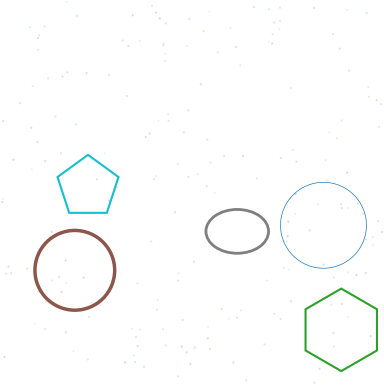[{"shape": "circle", "thickness": 0.5, "radius": 0.56, "center": [0.84, 0.415]}, {"shape": "hexagon", "thickness": 1.5, "radius": 0.54, "center": [0.886, 0.143]}, {"shape": "circle", "thickness": 2.5, "radius": 0.52, "center": [0.194, 0.298]}, {"shape": "oval", "thickness": 2, "radius": 0.41, "center": [0.616, 0.399]}, {"shape": "pentagon", "thickness": 1.5, "radius": 0.42, "center": [0.229, 0.515]}]